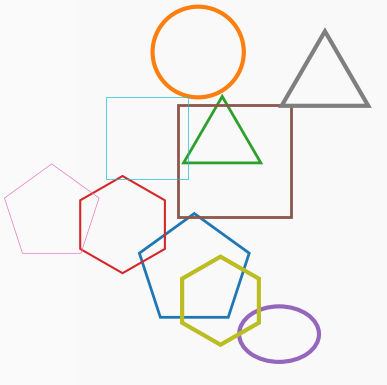[{"shape": "pentagon", "thickness": 2, "radius": 0.75, "center": [0.501, 0.296]}, {"shape": "circle", "thickness": 3, "radius": 0.59, "center": [0.511, 0.865]}, {"shape": "triangle", "thickness": 2, "radius": 0.58, "center": [0.573, 0.634]}, {"shape": "hexagon", "thickness": 1.5, "radius": 0.63, "center": [0.316, 0.417]}, {"shape": "oval", "thickness": 3, "radius": 0.52, "center": [0.72, 0.132]}, {"shape": "square", "thickness": 2, "radius": 0.73, "center": [0.606, 0.583]}, {"shape": "pentagon", "thickness": 0.5, "radius": 0.64, "center": [0.134, 0.446]}, {"shape": "triangle", "thickness": 3, "radius": 0.65, "center": [0.839, 0.79]}, {"shape": "hexagon", "thickness": 3, "radius": 0.57, "center": [0.569, 0.219]}, {"shape": "square", "thickness": 0.5, "radius": 0.53, "center": [0.379, 0.642]}]